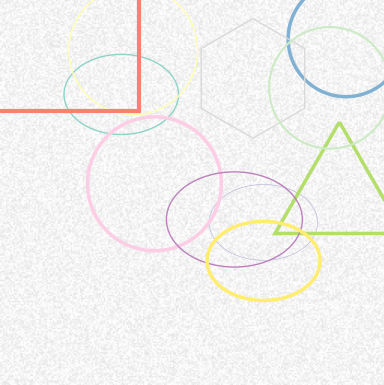[{"shape": "oval", "thickness": 1, "radius": 0.74, "center": [0.315, 0.755]}, {"shape": "circle", "thickness": 1, "radius": 0.84, "center": [0.346, 0.869]}, {"shape": "oval", "thickness": 0.5, "radius": 0.7, "center": [0.684, 0.422]}, {"shape": "square", "thickness": 3, "radius": 0.92, "center": [0.178, 0.895]}, {"shape": "circle", "thickness": 2.5, "radius": 0.75, "center": [0.899, 0.899]}, {"shape": "triangle", "thickness": 2.5, "radius": 0.97, "center": [0.882, 0.49]}, {"shape": "circle", "thickness": 2.5, "radius": 0.87, "center": [0.401, 0.523]}, {"shape": "hexagon", "thickness": 1, "radius": 0.78, "center": [0.657, 0.796]}, {"shape": "oval", "thickness": 1, "radius": 0.88, "center": [0.609, 0.43]}, {"shape": "circle", "thickness": 1.5, "radius": 0.79, "center": [0.857, 0.772]}, {"shape": "oval", "thickness": 2.5, "radius": 0.73, "center": [0.685, 0.322]}]